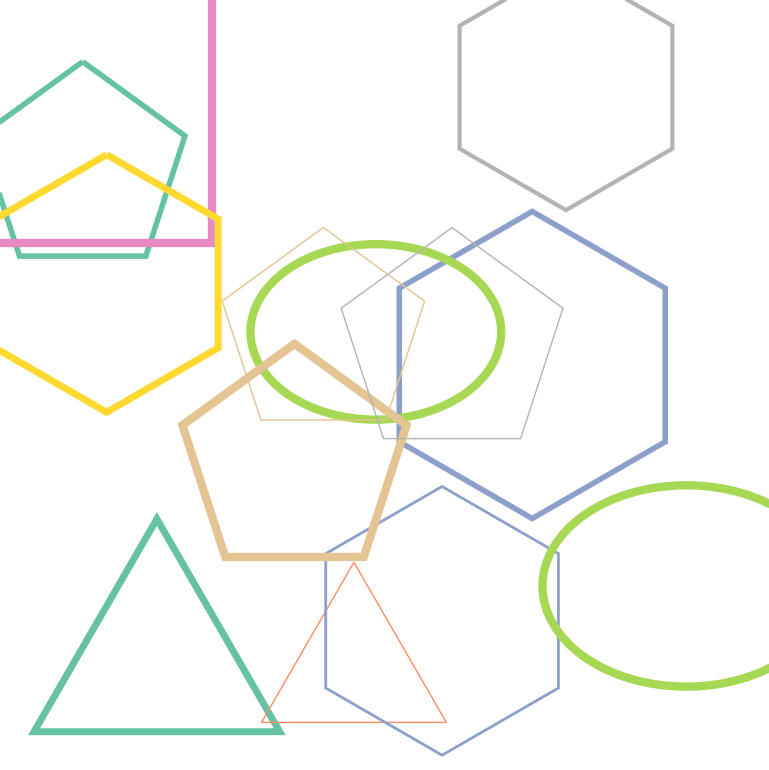[{"shape": "pentagon", "thickness": 2, "radius": 0.7, "center": [0.107, 0.78]}, {"shape": "triangle", "thickness": 2.5, "radius": 0.92, "center": [0.204, 0.142]}, {"shape": "triangle", "thickness": 0.5, "radius": 0.69, "center": [0.46, 0.131]}, {"shape": "hexagon", "thickness": 2, "radius": 1.0, "center": [0.691, 0.526]}, {"shape": "hexagon", "thickness": 1, "radius": 0.87, "center": [0.574, 0.194]}, {"shape": "square", "thickness": 3, "radius": 0.82, "center": [0.111, 0.848]}, {"shape": "oval", "thickness": 3, "radius": 0.93, "center": [0.891, 0.239]}, {"shape": "oval", "thickness": 3, "radius": 0.81, "center": [0.488, 0.569]}, {"shape": "hexagon", "thickness": 2.5, "radius": 0.84, "center": [0.138, 0.632]}, {"shape": "pentagon", "thickness": 3, "radius": 0.77, "center": [0.382, 0.4]}, {"shape": "pentagon", "thickness": 0.5, "radius": 0.69, "center": [0.42, 0.566]}, {"shape": "hexagon", "thickness": 1.5, "radius": 0.8, "center": [0.735, 0.887]}, {"shape": "pentagon", "thickness": 0.5, "radius": 0.76, "center": [0.587, 0.553]}]